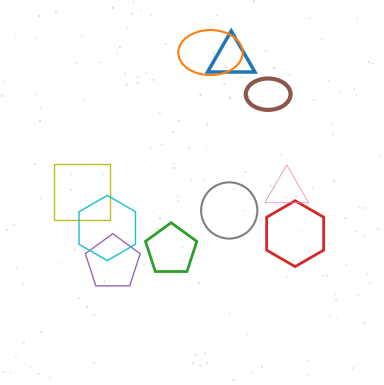[{"shape": "triangle", "thickness": 2.5, "radius": 0.36, "center": [0.601, 0.849]}, {"shape": "oval", "thickness": 1.5, "radius": 0.42, "center": [0.547, 0.863]}, {"shape": "pentagon", "thickness": 2, "radius": 0.35, "center": [0.445, 0.351]}, {"shape": "hexagon", "thickness": 2, "radius": 0.43, "center": [0.767, 0.393]}, {"shape": "pentagon", "thickness": 1, "radius": 0.37, "center": [0.293, 0.318]}, {"shape": "oval", "thickness": 3, "radius": 0.29, "center": [0.697, 0.755]}, {"shape": "triangle", "thickness": 0.5, "radius": 0.33, "center": [0.745, 0.506]}, {"shape": "circle", "thickness": 1.5, "radius": 0.37, "center": [0.595, 0.453]}, {"shape": "square", "thickness": 1, "radius": 0.36, "center": [0.214, 0.502]}, {"shape": "hexagon", "thickness": 1, "radius": 0.42, "center": [0.279, 0.408]}]